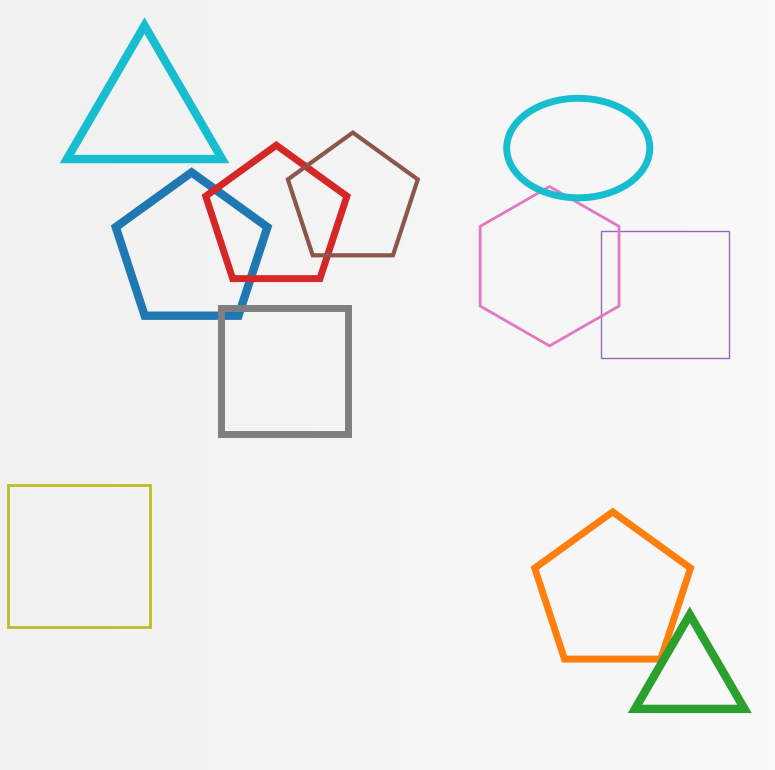[{"shape": "pentagon", "thickness": 3, "radius": 0.51, "center": [0.247, 0.673]}, {"shape": "pentagon", "thickness": 2.5, "radius": 0.53, "center": [0.79, 0.23]}, {"shape": "triangle", "thickness": 3, "radius": 0.41, "center": [0.89, 0.12]}, {"shape": "pentagon", "thickness": 2.5, "radius": 0.48, "center": [0.357, 0.716]}, {"shape": "square", "thickness": 0.5, "radius": 0.41, "center": [0.858, 0.617]}, {"shape": "pentagon", "thickness": 1.5, "radius": 0.44, "center": [0.455, 0.74]}, {"shape": "hexagon", "thickness": 1, "radius": 0.52, "center": [0.709, 0.654]}, {"shape": "square", "thickness": 2.5, "radius": 0.41, "center": [0.367, 0.518]}, {"shape": "square", "thickness": 1, "radius": 0.46, "center": [0.102, 0.278]}, {"shape": "oval", "thickness": 2.5, "radius": 0.46, "center": [0.746, 0.808]}, {"shape": "triangle", "thickness": 3, "radius": 0.58, "center": [0.186, 0.851]}]